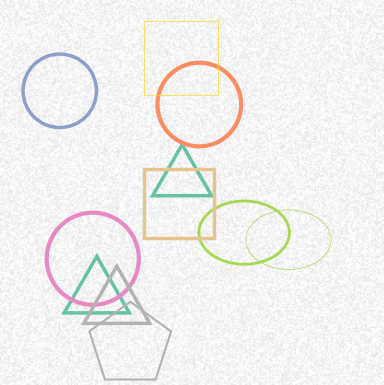[{"shape": "triangle", "thickness": 2.5, "radius": 0.44, "center": [0.473, 0.536]}, {"shape": "triangle", "thickness": 2.5, "radius": 0.49, "center": [0.251, 0.236]}, {"shape": "circle", "thickness": 3, "radius": 0.54, "center": [0.518, 0.728]}, {"shape": "circle", "thickness": 2.5, "radius": 0.48, "center": [0.155, 0.764]}, {"shape": "circle", "thickness": 3, "radius": 0.6, "center": [0.241, 0.328]}, {"shape": "oval", "thickness": 0.5, "radius": 0.55, "center": [0.749, 0.377]}, {"shape": "oval", "thickness": 2, "radius": 0.59, "center": [0.634, 0.396]}, {"shape": "square", "thickness": 0.5, "radius": 0.48, "center": [0.47, 0.849]}, {"shape": "square", "thickness": 2.5, "radius": 0.45, "center": [0.465, 0.471]}, {"shape": "triangle", "thickness": 2.5, "radius": 0.49, "center": [0.303, 0.21]}, {"shape": "pentagon", "thickness": 1.5, "radius": 0.56, "center": [0.338, 0.105]}]